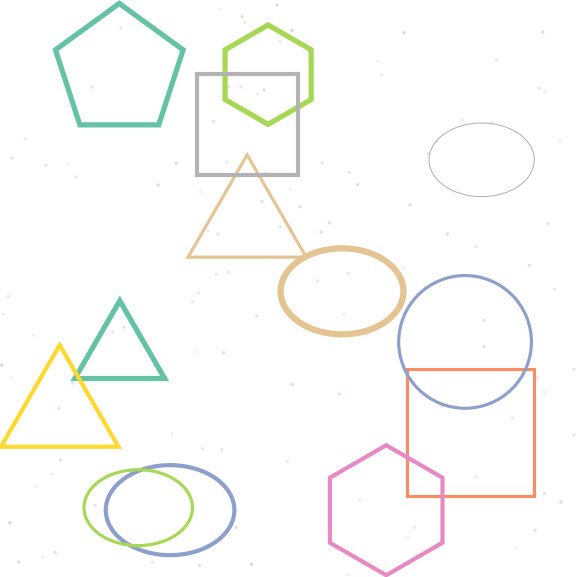[{"shape": "pentagon", "thickness": 2.5, "radius": 0.58, "center": [0.207, 0.877]}, {"shape": "triangle", "thickness": 2.5, "radius": 0.45, "center": [0.207, 0.389]}, {"shape": "square", "thickness": 1.5, "radius": 0.55, "center": [0.814, 0.25]}, {"shape": "oval", "thickness": 2, "radius": 0.56, "center": [0.294, 0.116]}, {"shape": "circle", "thickness": 1.5, "radius": 0.57, "center": [0.805, 0.407]}, {"shape": "hexagon", "thickness": 2, "radius": 0.56, "center": [0.669, 0.116]}, {"shape": "oval", "thickness": 1.5, "radius": 0.47, "center": [0.239, 0.12]}, {"shape": "hexagon", "thickness": 2.5, "radius": 0.43, "center": [0.464, 0.87]}, {"shape": "triangle", "thickness": 2, "radius": 0.59, "center": [0.103, 0.284]}, {"shape": "oval", "thickness": 3, "radius": 0.53, "center": [0.592, 0.495]}, {"shape": "triangle", "thickness": 1.5, "radius": 0.59, "center": [0.428, 0.613]}, {"shape": "oval", "thickness": 0.5, "radius": 0.46, "center": [0.834, 0.722]}, {"shape": "square", "thickness": 2, "radius": 0.44, "center": [0.428, 0.783]}]